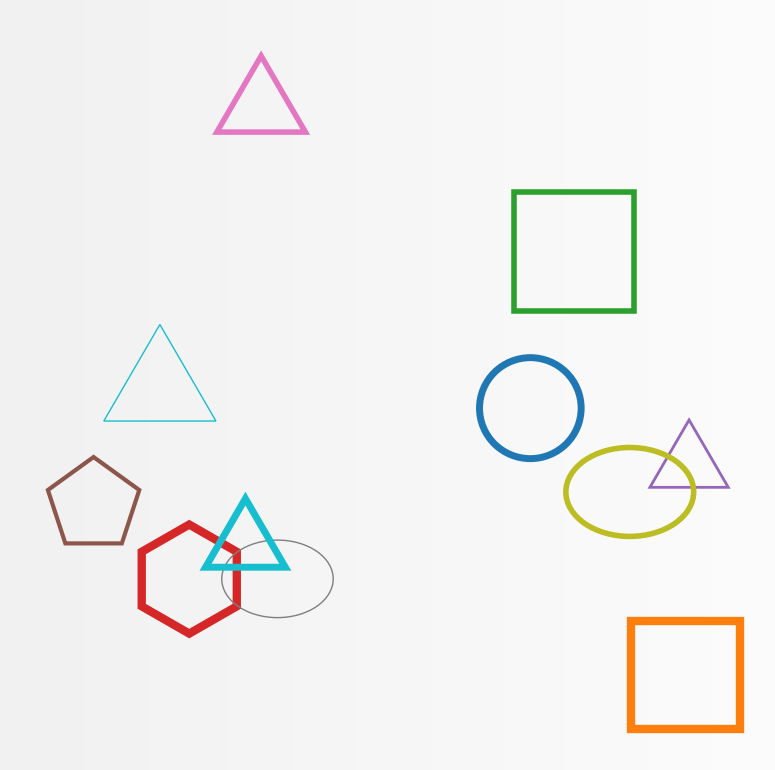[{"shape": "circle", "thickness": 2.5, "radius": 0.33, "center": [0.684, 0.47]}, {"shape": "square", "thickness": 3, "radius": 0.35, "center": [0.885, 0.123]}, {"shape": "square", "thickness": 2, "radius": 0.39, "center": [0.741, 0.673]}, {"shape": "hexagon", "thickness": 3, "radius": 0.35, "center": [0.244, 0.248]}, {"shape": "triangle", "thickness": 1, "radius": 0.29, "center": [0.889, 0.396]}, {"shape": "pentagon", "thickness": 1.5, "radius": 0.31, "center": [0.121, 0.344]}, {"shape": "triangle", "thickness": 2, "radius": 0.33, "center": [0.337, 0.861]}, {"shape": "oval", "thickness": 0.5, "radius": 0.36, "center": [0.358, 0.248]}, {"shape": "oval", "thickness": 2, "radius": 0.41, "center": [0.813, 0.361]}, {"shape": "triangle", "thickness": 2.5, "radius": 0.3, "center": [0.317, 0.293]}, {"shape": "triangle", "thickness": 0.5, "radius": 0.42, "center": [0.206, 0.495]}]